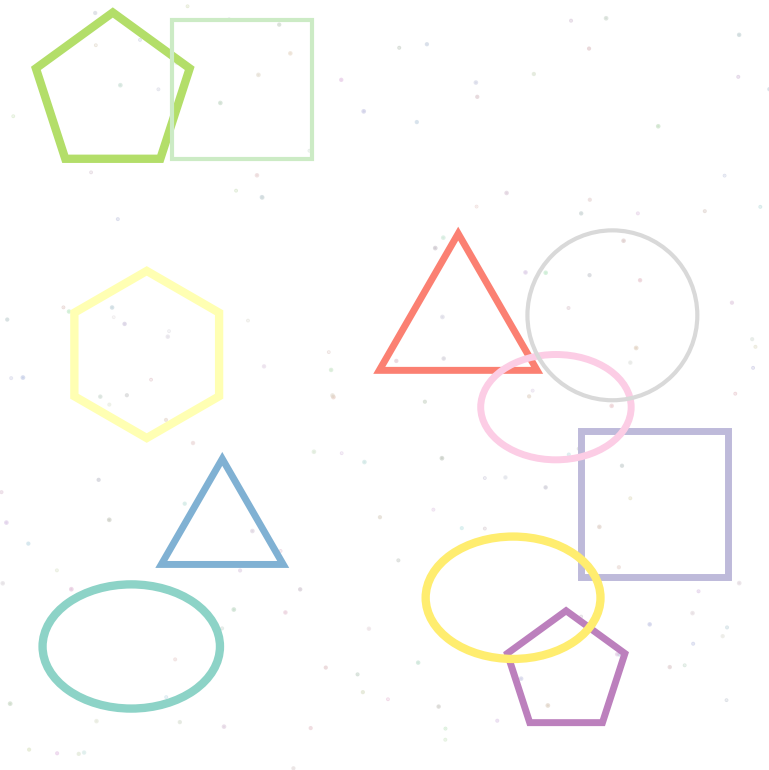[{"shape": "oval", "thickness": 3, "radius": 0.58, "center": [0.17, 0.16]}, {"shape": "hexagon", "thickness": 3, "radius": 0.54, "center": [0.191, 0.54]}, {"shape": "square", "thickness": 2.5, "radius": 0.48, "center": [0.85, 0.345]}, {"shape": "triangle", "thickness": 2.5, "radius": 0.59, "center": [0.595, 0.578]}, {"shape": "triangle", "thickness": 2.5, "radius": 0.46, "center": [0.289, 0.313]}, {"shape": "pentagon", "thickness": 3, "radius": 0.53, "center": [0.146, 0.879]}, {"shape": "oval", "thickness": 2.5, "radius": 0.49, "center": [0.722, 0.471]}, {"shape": "circle", "thickness": 1.5, "radius": 0.55, "center": [0.795, 0.591]}, {"shape": "pentagon", "thickness": 2.5, "radius": 0.4, "center": [0.735, 0.126]}, {"shape": "square", "thickness": 1.5, "radius": 0.45, "center": [0.315, 0.884]}, {"shape": "oval", "thickness": 3, "radius": 0.57, "center": [0.666, 0.224]}]